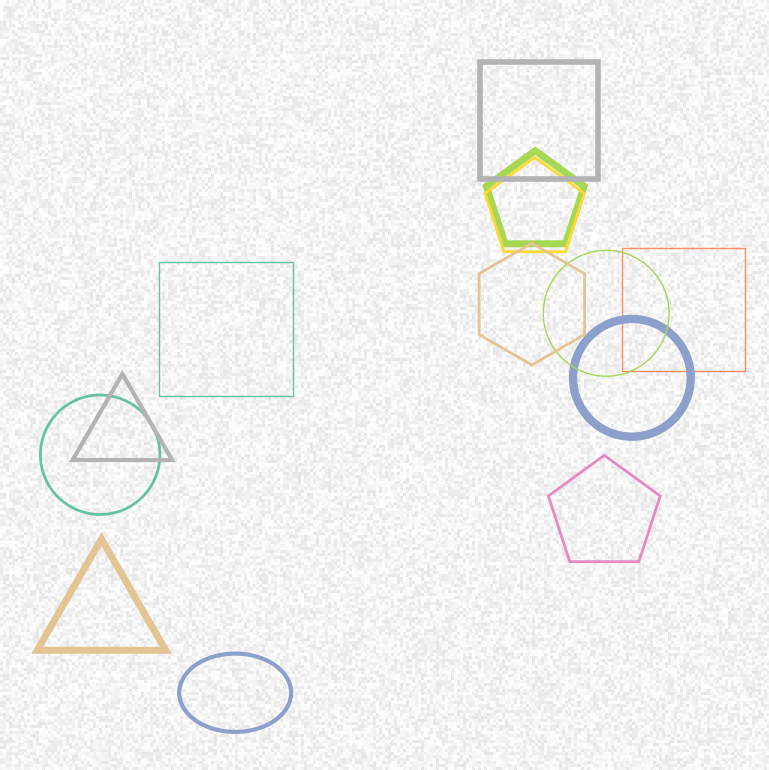[{"shape": "square", "thickness": 0.5, "radius": 0.43, "center": [0.293, 0.573]}, {"shape": "circle", "thickness": 1, "radius": 0.39, "center": [0.13, 0.409]}, {"shape": "square", "thickness": 0.5, "radius": 0.4, "center": [0.888, 0.598]}, {"shape": "oval", "thickness": 1.5, "radius": 0.36, "center": [0.305, 0.1]}, {"shape": "circle", "thickness": 3, "radius": 0.38, "center": [0.821, 0.509]}, {"shape": "pentagon", "thickness": 1, "radius": 0.38, "center": [0.785, 0.332]}, {"shape": "pentagon", "thickness": 2.5, "radius": 0.33, "center": [0.695, 0.737]}, {"shape": "circle", "thickness": 0.5, "radius": 0.41, "center": [0.787, 0.593]}, {"shape": "pentagon", "thickness": 1, "radius": 0.34, "center": [0.694, 0.728]}, {"shape": "triangle", "thickness": 2.5, "radius": 0.48, "center": [0.132, 0.204]}, {"shape": "hexagon", "thickness": 1, "radius": 0.4, "center": [0.691, 0.605]}, {"shape": "triangle", "thickness": 1.5, "radius": 0.37, "center": [0.159, 0.44]}, {"shape": "square", "thickness": 2, "radius": 0.38, "center": [0.7, 0.844]}]